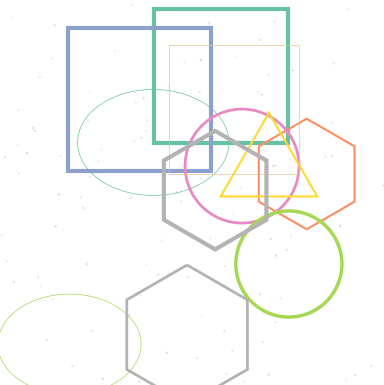[{"shape": "oval", "thickness": 0.5, "radius": 0.98, "center": [0.398, 0.63]}, {"shape": "square", "thickness": 3, "radius": 0.87, "center": [0.574, 0.802]}, {"shape": "hexagon", "thickness": 1.5, "radius": 0.72, "center": [0.797, 0.548]}, {"shape": "square", "thickness": 3, "radius": 0.93, "center": [0.361, 0.742]}, {"shape": "circle", "thickness": 2, "radius": 0.74, "center": [0.629, 0.569]}, {"shape": "oval", "thickness": 0.5, "radius": 0.93, "center": [0.181, 0.106]}, {"shape": "circle", "thickness": 2.5, "radius": 0.69, "center": [0.75, 0.314]}, {"shape": "triangle", "thickness": 1.5, "radius": 0.72, "center": [0.699, 0.562]}, {"shape": "square", "thickness": 0.5, "radius": 0.84, "center": [0.608, 0.717]}, {"shape": "hexagon", "thickness": 3, "radius": 0.77, "center": [0.559, 0.506]}, {"shape": "hexagon", "thickness": 2, "radius": 0.9, "center": [0.486, 0.131]}]